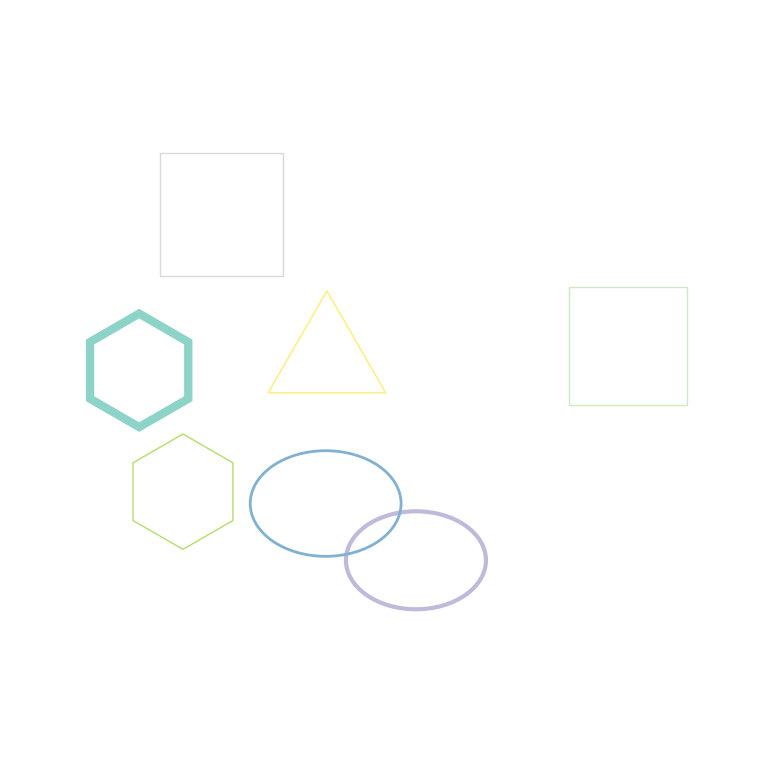[{"shape": "hexagon", "thickness": 3, "radius": 0.37, "center": [0.181, 0.519]}, {"shape": "oval", "thickness": 1.5, "radius": 0.45, "center": [0.54, 0.272]}, {"shape": "oval", "thickness": 1, "radius": 0.49, "center": [0.423, 0.346]}, {"shape": "hexagon", "thickness": 0.5, "radius": 0.37, "center": [0.238, 0.361]}, {"shape": "square", "thickness": 0.5, "radius": 0.4, "center": [0.288, 0.722]}, {"shape": "square", "thickness": 0.5, "radius": 0.38, "center": [0.816, 0.55]}, {"shape": "triangle", "thickness": 0.5, "radius": 0.44, "center": [0.425, 0.534]}]